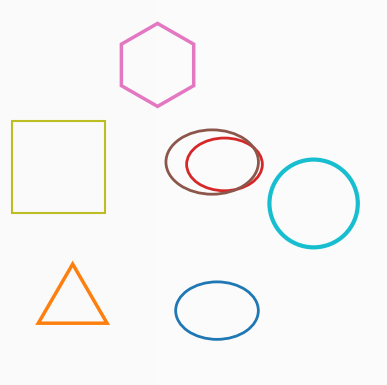[{"shape": "oval", "thickness": 2, "radius": 0.53, "center": [0.56, 0.193]}, {"shape": "triangle", "thickness": 2.5, "radius": 0.51, "center": [0.188, 0.212]}, {"shape": "oval", "thickness": 2, "radius": 0.49, "center": [0.579, 0.573]}, {"shape": "oval", "thickness": 2, "radius": 0.6, "center": [0.548, 0.579]}, {"shape": "hexagon", "thickness": 2.5, "radius": 0.54, "center": [0.407, 0.831]}, {"shape": "square", "thickness": 1.5, "radius": 0.6, "center": [0.15, 0.566]}, {"shape": "circle", "thickness": 3, "radius": 0.57, "center": [0.809, 0.472]}]